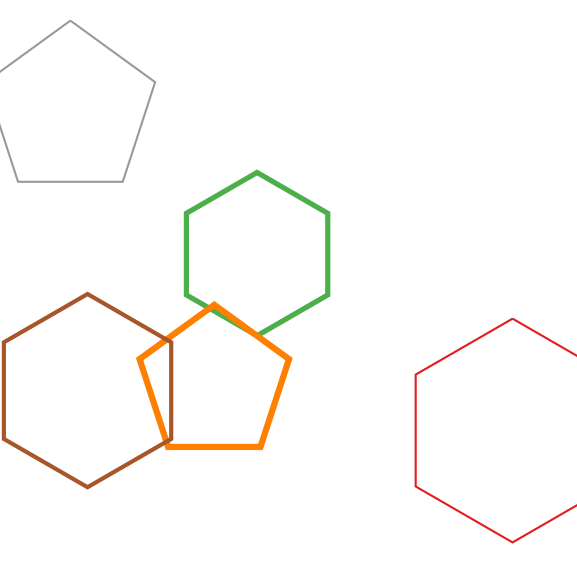[{"shape": "hexagon", "thickness": 1, "radius": 0.97, "center": [0.888, 0.254]}, {"shape": "hexagon", "thickness": 2.5, "radius": 0.71, "center": [0.445, 0.559]}, {"shape": "pentagon", "thickness": 3, "radius": 0.68, "center": [0.371, 0.335]}, {"shape": "hexagon", "thickness": 2, "radius": 0.84, "center": [0.152, 0.323]}, {"shape": "pentagon", "thickness": 1, "radius": 0.77, "center": [0.122, 0.809]}]